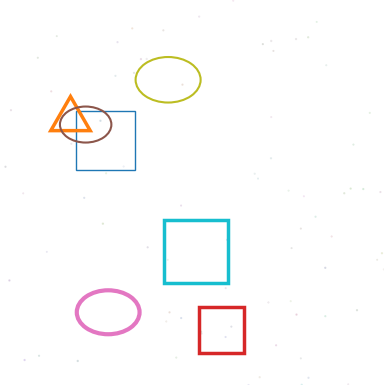[{"shape": "square", "thickness": 1, "radius": 0.39, "center": [0.274, 0.635]}, {"shape": "triangle", "thickness": 2.5, "radius": 0.3, "center": [0.183, 0.69]}, {"shape": "square", "thickness": 2.5, "radius": 0.29, "center": [0.575, 0.143]}, {"shape": "oval", "thickness": 1.5, "radius": 0.33, "center": [0.222, 0.677]}, {"shape": "oval", "thickness": 3, "radius": 0.41, "center": [0.281, 0.189]}, {"shape": "oval", "thickness": 1.5, "radius": 0.42, "center": [0.437, 0.793]}, {"shape": "square", "thickness": 2.5, "radius": 0.41, "center": [0.509, 0.347]}]